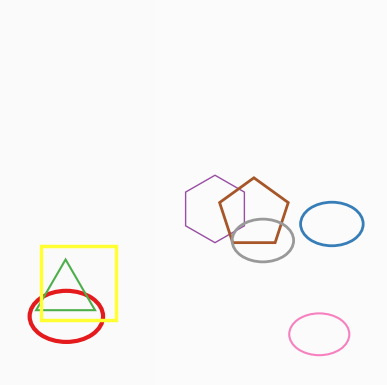[{"shape": "oval", "thickness": 3, "radius": 0.47, "center": [0.171, 0.178]}, {"shape": "oval", "thickness": 2, "radius": 0.4, "center": [0.856, 0.418]}, {"shape": "triangle", "thickness": 1.5, "radius": 0.44, "center": [0.169, 0.238]}, {"shape": "hexagon", "thickness": 1, "radius": 0.44, "center": [0.555, 0.457]}, {"shape": "square", "thickness": 2.5, "radius": 0.48, "center": [0.203, 0.265]}, {"shape": "pentagon", "thickness": 2, "radius": 0.47, "center": [0.655, 0.445]}, {"shape": "oval", "thickness": 1.5, "radius": 0.39, "center": [0.824, 0.132]}, {"shape": "oval", "thickness": 2, "radius": 0.4, "center": [0.678, 0.375]}]